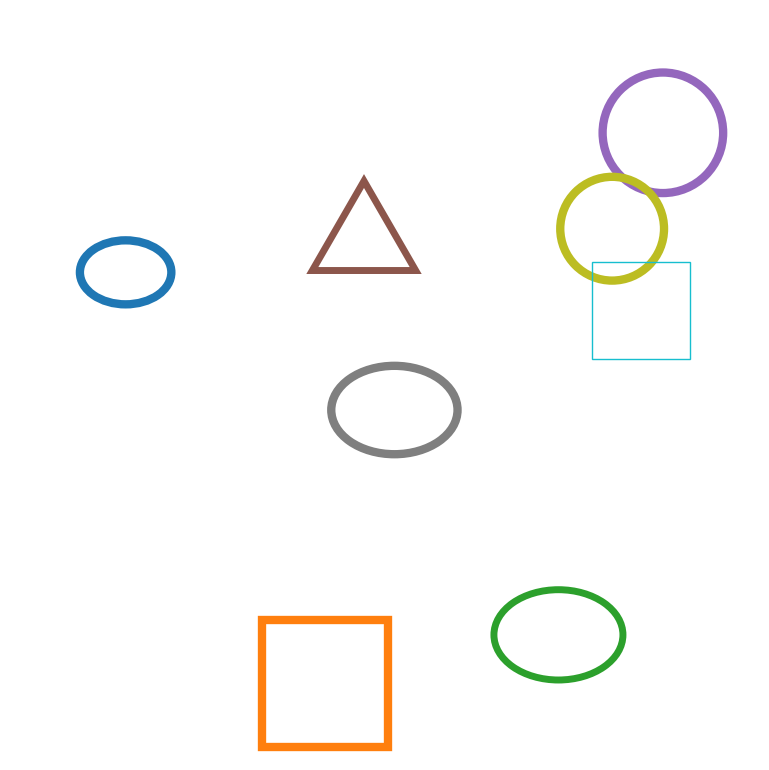[{"shape": "oval", "thickness": 3, "radius": 0.3, "center": [0.163, 0.646]}, {"shape": "square", "thickness": 3, "radius": 0.41, "center": [0.422, 0.112]}, {"shape": "oval", "thickness": 2.5, "radius": 0.42, "center": [0.725, 0.176]}, {"shape": "circle", "thickness": 3, "radius": 0.39, "center": [0.861, 0.828]}, {"shape": "triangle", "thickness": 2.5, "radius": 0.39, "center": [0.473, 0.687]}, {"shape": "oval", "thickness": 3, "radius": 0.41, "center": [0.512, 0.468]}, {"shape": "circle", "thickness": 3, "radius": 0.34, "center": [0.795, 0.703]}, {"shape": "square", "thickness": 0.5, "radius": 0.32, "center": [0.833, 0.596]}]